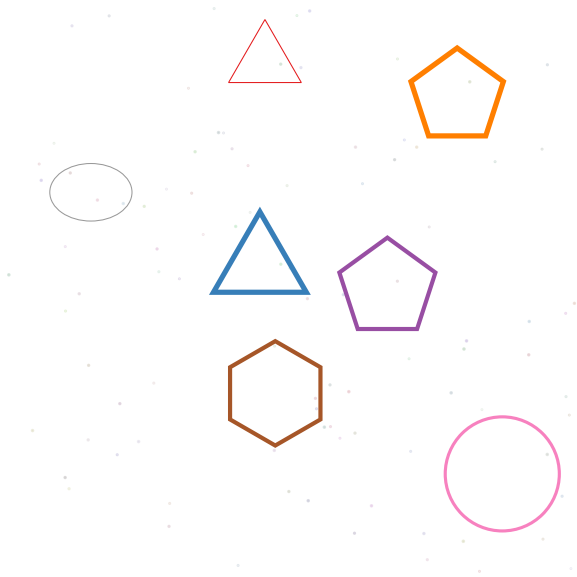[{"shape": "triangle", "thickness": 0.5, "radius": 0.36, "center": [0.459, 0.893]}, {"shape": "triangle", "thickness": 2.5, "radius": 0.46, "center": [0.45, 0.539]}, {"shape": "pentagon", "thickness": 2, "radius": 0.44, "center": [0.671, 0.5]}, {"shape": "pentagon", "thickness": 2.5, "radius": 0.42, "center": [0.792, 0.832]}, {"shape": "hexagon", "thickness": 2, "radius": 0.45, "center": [0.477, 0.318]}, {"shape": "circle", "thickness": 1.5, "radius": 0.49, "center": [0.87, 0.179]}, {"shape": "oval", "thickness": 0.5, "radius": 0.36, "center": [0.157, 0.666]}]